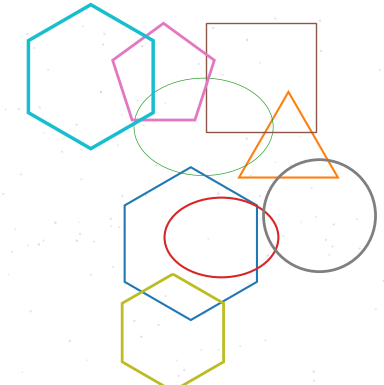[{"shape": "hexagon", "thickness": 1.5, "radius": 0.99, "center": [0.496, 0.367]}, {"shape": "triangle", "thickness": 1.5, "radius": 0.74, "center": [0.749, 0.613]}, {"shape": "oval", "thickness": 0.5, "radius": 0.9, "center": [0.529, 0.671]}, {"shape": "oval", "thickness": 1.5, "radius": 0.74, "center": [0.575, 0.383]}, {"shape": "square", "thickness": 1, "radius": 0.71, "center": [0.678, 0.799]}, {"shape": "pentagon", "thickness": 2, "radius": 0.69, "center": [0.425, 0.801]}, {"shape": "circle", "thickness": 2, "radius": 0.73, "center": [0.83, 0.44]}, {"shape": "hexagon", "thickness": 2, "radius": 0.76, "center": [0.449, 0.136]}, {"shape": "hexagon", "thickness": 2.5, "radius": 0.94, "center": [0.236, 0.801]}]